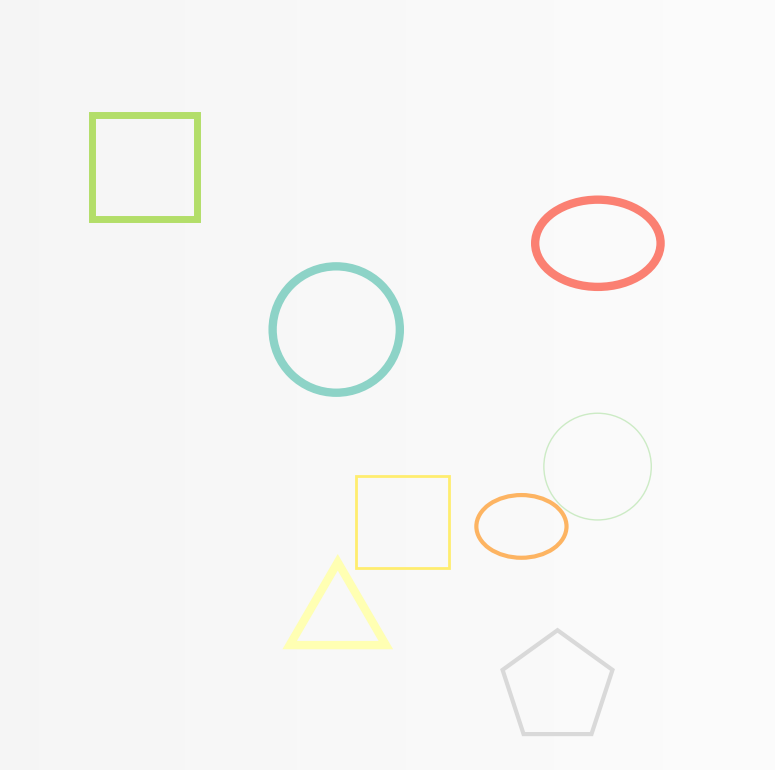[{"shape": "circle", "thickness": 3, "radius": 0.41, "center": [0.434, 0.572]}, {"shape": "triangle", "thickness": 3, "radius": 0.36, "center": [0.436, 0.198]}, {"shape": "oval", "thickness": 3, "radius": 0.4, "center": [0.771, 0.684]}, {"shape": "oval", "thickness": 1.5, "radius": 0.29, "center": [0.673, 0.316]}, {"shape": "square", "thickness": 2.5, "radius": 0.34, "center": [0.186, 0.783]}, {"shape": "pentagon", "thickness": 1.5, "radius": 0.37, "center": [0.719, 0.107]}, {"shape": "circle", "thickness": 0.5, "radius": 0.35, "center": [0.771, 0.394]}, {"shape": "square", "thickness": 1, "radius": 0.3, "center": [0.52, 0.322]}]